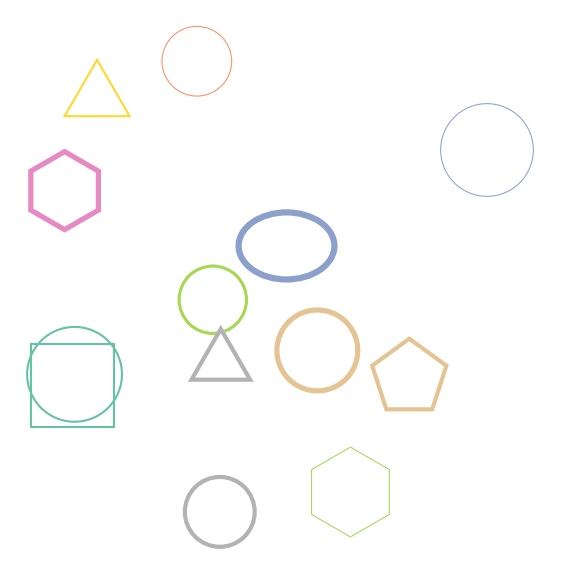[{"shape": "square", "thickness": 1, "radius": 0.36, "center": [0.125, 0.332]}, {"shape": "circle", "thickness": 1, "radius": 0.41, "center": [0.129, 0.351]}, {"shape": "circle", "thickness": 0.5, "radius": 0.3, "center": [0.341, 0.893]}, {"shape": "oval", "thickness": 3, "radius": 0.41, "center": [0.496, 0.573]}, {"shape": "circle", "thickness": 0.5, "radius": 0.4, "center": [0.843, 0.739]}, {"shape": "hexagon", "thickness": 2.5, "radius": 0.34, "center": [0.112, 0.669]}, {"shape": "circle", "thickness": 1.5, "radius": 0.29, "center": [0.369, 0.48]}, {"shape": "hexagon", "thickness": 0.5, "radius": 0.39, "center": [0.607, 0.147]}, {"shape": "triangle", "thickness": 1, "radius": 0.32, "center": [0.168, 0.83]}, {"shape": "circle", "thickness": 2.5, "radius": 0.35, "center": [0.549, 0.392]}, {"shape": "pentagon", "thickness": 2, "radius": 0.34, "center": [0.709, 0.345]}, {"shape": "circle", "thickness": 2, "radius": 0.3, "center": [0.381, 0.113]}, {"shape": "triangle", "thickness": 2, "radius": 0.29, "center": [0.382, 0.371]}]